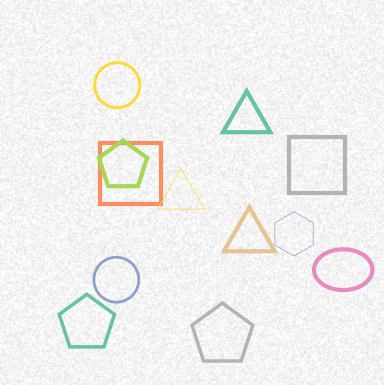[{"shape": "pentagon", "thickness": 2.5, "radius": 0.38, "center": [0.226, 0.16]}, {"shape": "triangle", "thickness": 3, "radius": 0.36, "center": [0.641, 0.692]}, {"shape": "square", "thickness": 3, "radius": 0.4, "center": [0.338, 0.549]}, {"shape": "hexagon", "thickness": 0.5, "radius": 0.29, "center": [0.764, 0.392]}, {"shape": "circle", "thickness": 2, "radius": 0.29, "center": [0.302, 0.274]}, {"shape": "oval", "thickness": 3, "radius": 0.38, "center": [0.891, 0.3]}, {"shape": "pentagon", "thickness": 3, "radius": 0.33, "center": [0.32, 0.57]}, {"shape": "circle", "thickness": 2, "radius": 0.29, "center": [0.304, 0.779]}, {"shape": "triangle", "thickness": 0.5, "radius": 0.35, "center": [0.47, 0.492]}, {"shape": "triangle", "thickness": 3, "radius": 0.38, "center": [0.648, 0.386]}, {"shape": "square", "thickness": 3, "radius": 0.36, "center": [0.823, 0.571]}, {"shape": "pentagon", "thickness": 2.5, "radius": 0.42, "center": [0.578, 0.13]}]